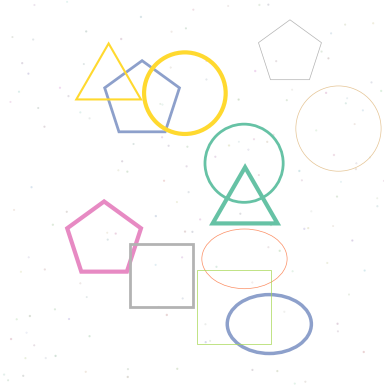[{"shape": "circle", "thickness": 2, "radius": 0.51, "center": [0.634, 0.576]}, {"shape": "triangle", "thickness": 3, "radius": 0.49, "center": [0.637, 0.468]}, {"shape": "oval", "thickness": 0.5, "radius": 0.55, "center": [0.635, 0.328]}, {"shape": "pentagon", "thickness": 2, "radius": 0.51, "center": [0.369, 0.74]}, {"shape": "oval", "thickness": 2.5, "radius": 0.55, "center": [0.699, 0.158]}, {"shape": "pentagon", "thickness": 3, "radius": 0.5, "center": [0.27, 0.376]}, {"shape": "square", "thickness": 0.5, "radius": 0.48, "center": [0.607, 0.203]}, {"shape": "triangle", "thickness": 1.5, "radius": 0.48, "center": [0.282, 0.79]}, {"shape": "circle", "thickness": 3, "radius": 0.53, "center": [0.48, 0.758]}, {"shape": "circle", "thickness": 0.5, "radius": 0.55, "center": [0.879, 0.666]}, {"shape": "pentagon", "thickness": 0.5, "radius": 0.43, "center": [0.753, 0.863]}, {"shape": "square", "thickness": 2, "radius": 0.41, "center": [0.42, 0.285]}]